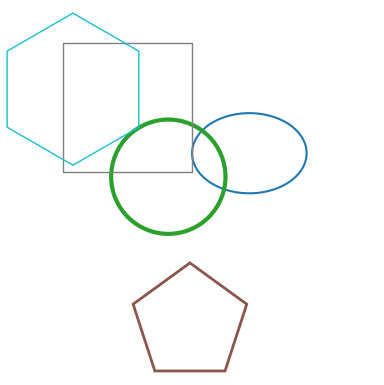[{"shape": "oval", "thickness": 1.5, "radius": 0.74, "center": [0.648, 0.602]}, {"shape": "circle", "thickness": 3, "radius": 0.74, "center": [0.437, 0.541]}, {"shape": "pentagon", "thickness": 2, "radius": 0.78, "center": [0.493, 0.162]}, {"shape": "square", "thickness": 1, "radius": 0.84, "center": [0.331, 0.721]}, {"shape": "hexagon", "thickness": 1, "radius": 0.99, "center": [0.19, 0.768]}]